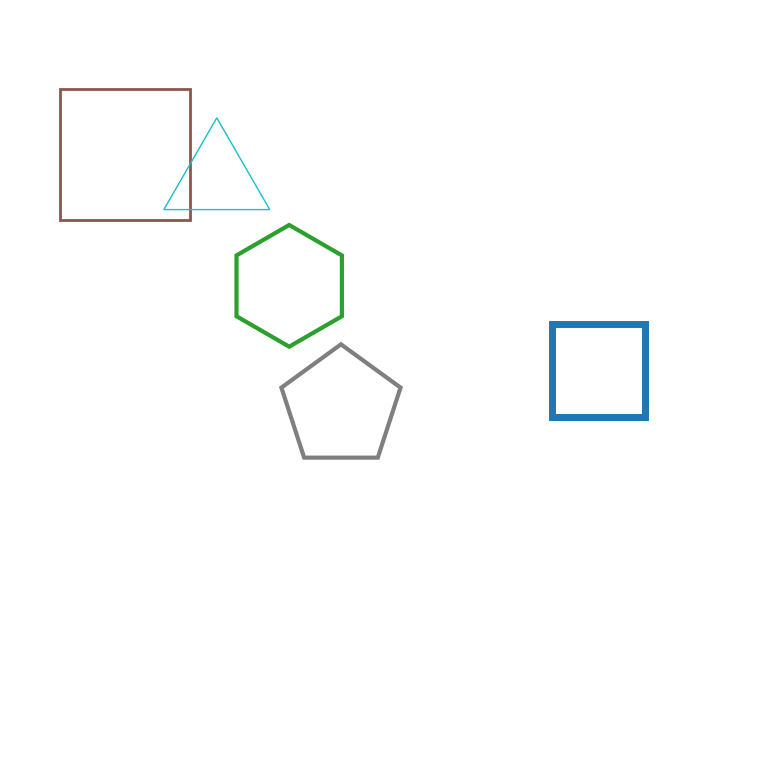[{"shape": "square", "thickness": 2.5, "radius": 0.3, "center": [0.777, 0.519]}, {"shape": "hexagon", "thickness": 1.5, "radius": 0.4, "center": [0.376, 0.629]}, {"shape": "square", "thickness": 1, "radius": 0.42, "center": [0.162, 0.799]}, {"shape": "pentagon", "thickness": 1.5, "radius": 0.41, "center": [0.443, 0.471]}, {"shape": "triangle", "thickness": 0.5, "radius": 0.4, "center": [0.282, 0.768]}]